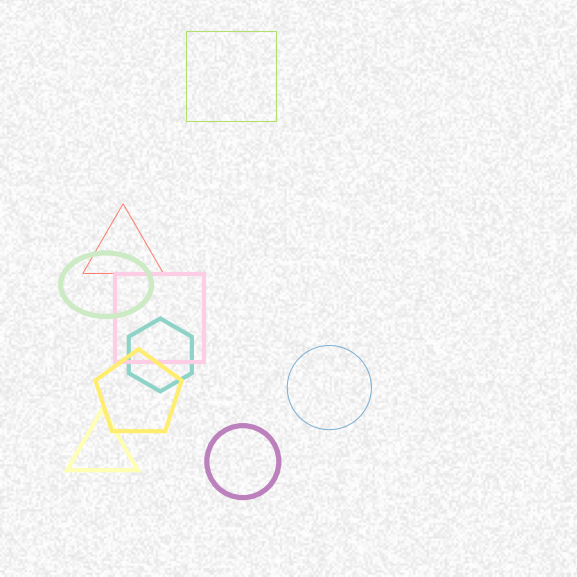[{"shape": "hexagon", "thickness": 2, "radius": 0.32, "center": [0.278, 0.385]}, {"shape": "triangle", "thickness": 2, "radius": 0.35, "center": [0.177, 0.22]}, {"shape": "triangle", "thickness": 0.5, "radius": 0.4, "center": [0.213, 0.566]}, {"shape": "circle", "thickness": 0.5, "radius": 0.36, "center": [0.57, 0.328]}, {"shape": "square", "thickness": 0.5, "radius": 0.39, "center": [0.4, 0.868]}, {"shape": "square", "thickness": 2, "radius": 0.38, "center": [0.276, 0.449]}, {"shape": "circle", "thickness": 2.5, "radius": 0.31, "center": [0.42, 0.2]}, {"shape": "oval", "thickness": 2.5, "radius": 0.39, "center": [0.184, 0.506]}, {"shape": "pentagon", "thickness": 2, "radius": 0.39, "center": [0.24, 0.316]}]